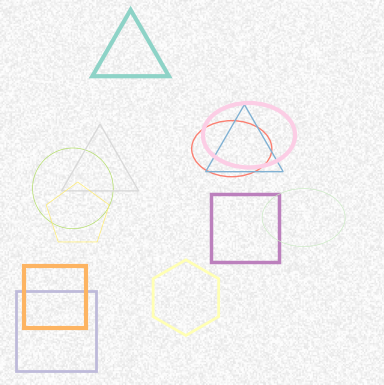[{"shape": "triangle", "thickness": 3, "radius": 0.57, "center": [0.339, 0.86]}, {"shape": "hexagon", "thickness": 2, "radius": 0.49, "center": [0.483, 0.227]}, {"shape": "square", "thickness": 2, "radius": 0.52, "center": [0.147, 0.14]}, {"shape": "oval", "thickness": 1, "radius": 0.52, "center": [0.602, 0.614]}, {"shape": "triangle", "thickness": 1, "radius": 0.58, "center": [0.635, 0.612]}, {"shape": "square", "thickness": 3, "radius": 0.4, "center": [0.142, 0.229]}, {"shape": "circle", "thickness": 0.5, "radius": 0.52, "center": [0.189, 0.511]}, {"shape": "oval", "thickness": 3, "radius": 0.6, "center": [0.647, 0.649]}, {"shape": "triangle", "thickness": 1, "radius": 0.58, "center": [0.26, 0.562]}, {"shape": "square", "thickness": 2.5, "radius": 0.44, "center": [0.637, 0.407]}, {"shape": "oval", "thickness": 0.5, "radius": 0.54, "center": [0.789, 0.435]}, {"shape": "pentagon", "thickness": 0.5, "radius": 0.43, "center": [0.202, 0.441]}]